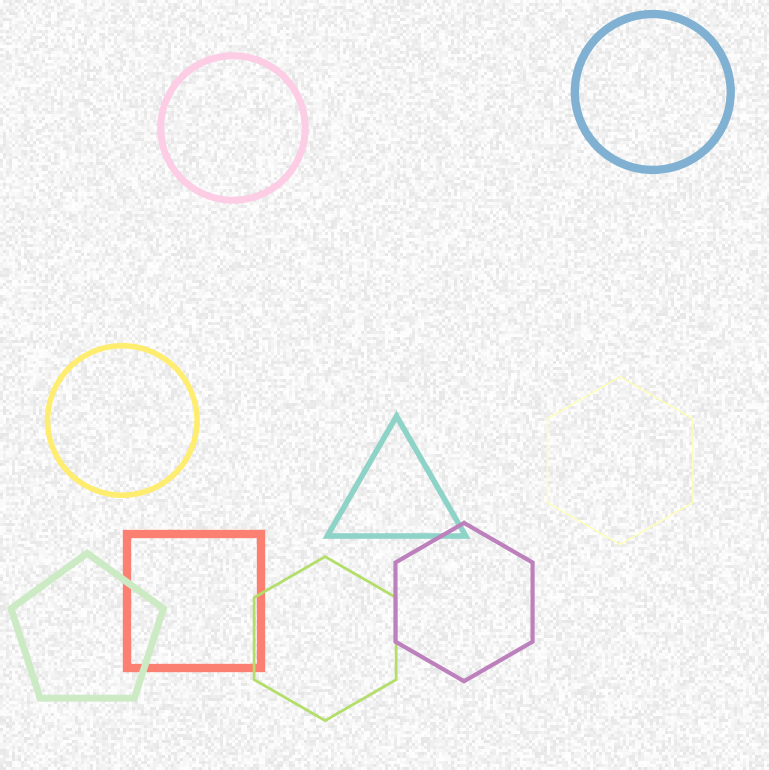[{"shape": "triangle", "thickness": 2, "radius": 0.52, "center": [0.515, 0.356]}, {"shape": "hexagon", "thickness": 0.5, "radius": 0.54, "center": [0.805, 0.402]}, {"shape": "square", "thickness": 3, "radius": 0.44, "center": [0.252, 0.22]}, {"shape": "circle", "thickness": 3, "radius": 0.51, "center": [0.848, 0.881]}, {"shape": "hexagon", "thickness": 1, "radius": 0.53, "center": [0.422, 0.171]}, {"shape": "circle", "thickness": 2.5, "radius": 0.47, "center": [0.303, 0.834]}, {"shape": "hexagon", "thickness": 1.5, "radius": 0.51, "center": [0.603, 0.218]}, {"shape": "pentagon", "thickness": 2.5, "radius": 0.52, "center": [0.113, 0.177]}, {"shape": "circle", "thickness": 2, "radius": 0.49, "center": [0.159, 0.454]}]